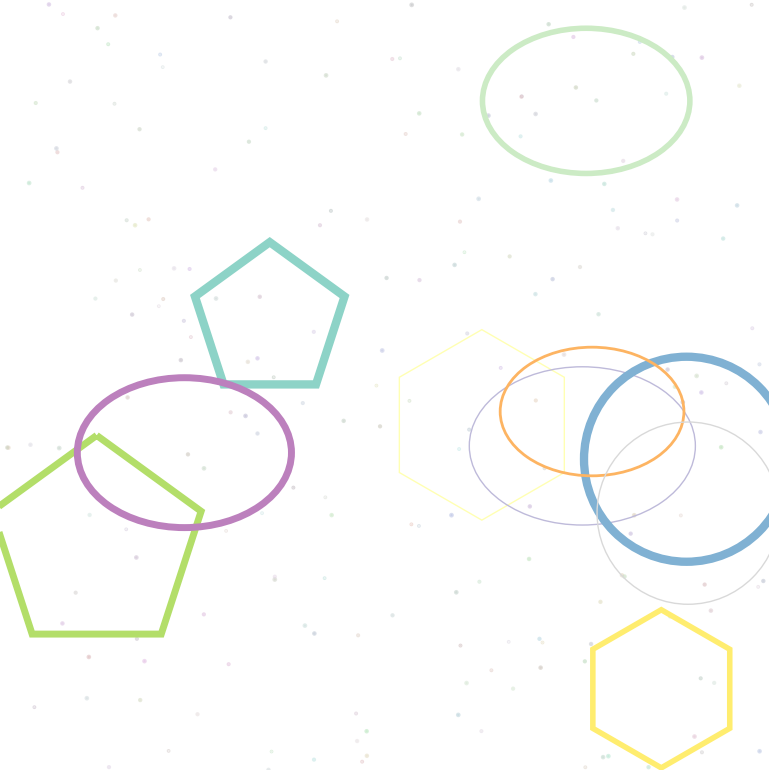[{"shape": "pentagon", "thickness": 3, "radius": 0.51, "center": [0.35, 0.583]}, {"shape": "hexagon", "thickness": 0.5, "radius": 0.62, "center": [0.626, 0.448]}, {"shape": "oval", "thickness": 0.5, "radius": 0.73, "center": [0.756, 0.421]}, {"shape": "circle", "thickness": 3, "radius": 0.67, "center": [0.892, 0.404]}, {"shape": "oval", "thickness": 1, "radius": 0.6, "center": [0.769, 0.466]}, {"shape": "pentagon", "thickness": 2.5, "radius": 0.71, "center": [0.126, 0.292]}, {"shape": "circle", "thickness": 0.5, "radius": 0.59, "center": [0.894, 0.334]}, {"shape": "oval", "thickness": 2.5, "radius": 0.7, "center": [0.239, 0.412]}, {"shape": "oval", "thickness": 2, "radius": 0.67, "center": [0.761, 0.869]}, {"shape": "hexagon", "thickness": 2, "radius": 0.51, "center": [0.859, 0.105]}]